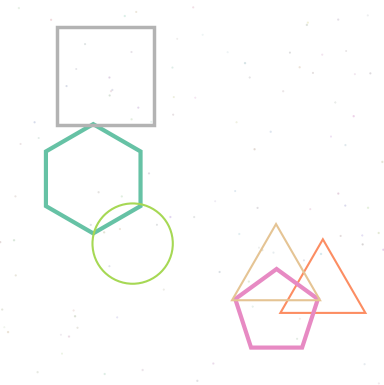[{"shape": "hexagon", "thickness": 3, "radius": 0.71, "center": [0.242, 0.536]}, {"shape": "triangle", "thickness": 1.5, "radius": 0.64, "center": [0.839, 0.251]}, {"shape": "pentagon", "thickness": 3, "radius": 0.56, "center": [0.718, 0.188]}, {"shape": "circle", "thickness": 1.5, "radius": 0.52, "center": [0.345, 0.367]}, {"shape": "triangle", "thickness": 1.5, "radius": 0.66, "center": [0.717, 0.286]}, {"shape": "square", "thickness": 2.5, "radius": 0.64, "center": [0.274, 0.803]}]